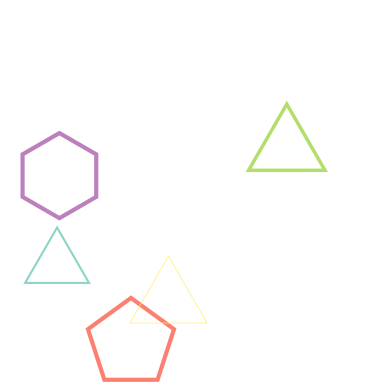[{"shape": "triangle", "thickness": 1.5, "radius": 0.48, "center": [0.148, 0.313]}, {"shape": "pentagon", "thickness": 3, "radius": 0.59, "center": [0.34, 0.109]}, {"shape": "triangle", "thickness": 2.5, "radius": 0.57, "center": [0.745, 0.615]}, {"shape": "hexagon", "thickness": 3, "radius": 0.55, "center": [0.154, 0.544]}, {"shape": "triangle", "thickness": 0.5, "radius": 0.58, "center": [0.438, 0.219]}]